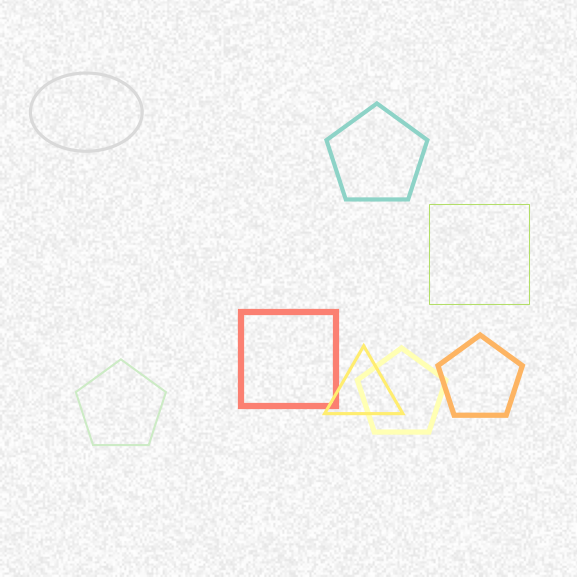[{"shape": "pentagon", "thickness": 2, "radius": 0.46, "center": [0.653, 0.728]}, {"shape": "pentagon", "thickness": 2.5, "radius": 0.4, "center": [0.695, 0.316]}, {"shape": "square", "thickness": 3, "radius": 0.41, "center": [0.5, 0.377]}, {"shape": "pentagon", "thickness": 2.5, "radius": 0.38, "center": [0.831, 0.342]}, {"shape": "square", "thickness": 0.5, "radius": 0.43, "center": [0.829, 0.559]}, {"shape": "oval", "thickness": 1.5, "radius": 0.48, "center": [0.149, 0.805]}, {"shape": "pentagon", "thickness": 1, "radius": 0.41, "center": [0.209, 0.295]}, {"shape": "triangle", "thickness": 1.5, "radius": 0.39, "center": [0.63, 0.322]}]